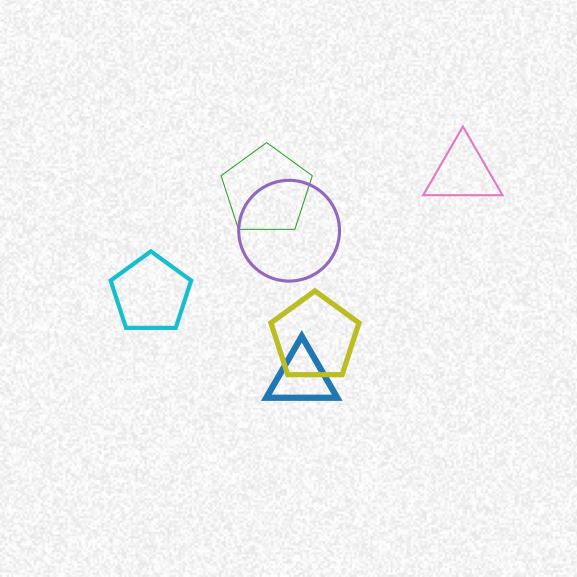[{"shape": "triangle", "thickness": 3, "radius": 0.35, "center": [0.523, 0.346]}, {"shape": "pentagon", "thickness": 0.5, "radius": 0.42, "center": [0.462, 0.669]}, {"shape": "circle", "thickness": 1.5, "radius": 0.44, "center": [0.501, 0.6]}, {"shape": "triangle", "thickness": 1, "radius": 0.4, "center": [0.802, 0.701]}, {"shape": "pentagon", "thickness": 2.5, "radius": 0.4, "center": [0.545, 0.415]}, {"shape": "pentagon", "thickness": 2, "radius": 0.37, "center": [0.261, 0.491]}]